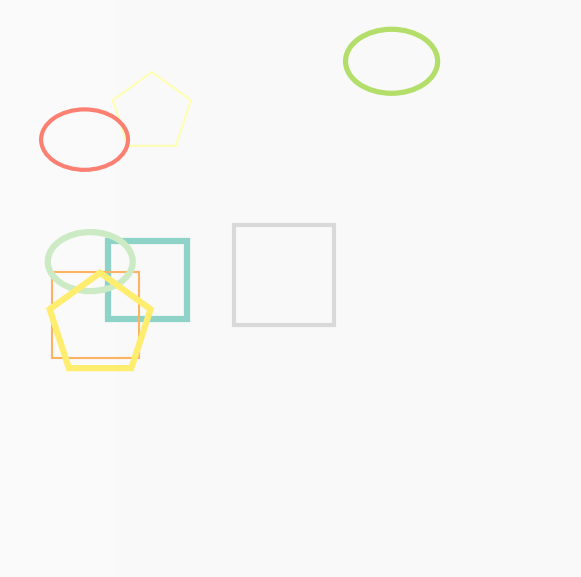[{"shape": "square", "thickness": 3, "radius": 0.34, "center": [0.254, 0.514]}, {"shape": "pentagon", "thickness": 1, "radius": 0.35, "center": [0.261, 0.804]}, {"shape": "oval", "thickness": 2, "radius": 0.37, "center": [0.145, 0.757]}, {"shape": "square", "thickness": 1, "radius": 0.37, "center": [0.164, 0.454]}, {"shape": "oval", "thickness": 2.5, "radius": 0.4, "center": [0.674, 0.893]}, {"shape": "square", "thickness": 2, "radius": 0.43, "center": [0.488, 0.523]}, {"shape": "oval", "thickness": 3, "radius": 0.37, "center": [0.155, 0.546]}, {"shape": "pentagon", "thickness": 3, "radius": 0.46, "center": [0.172, 0.435]}]